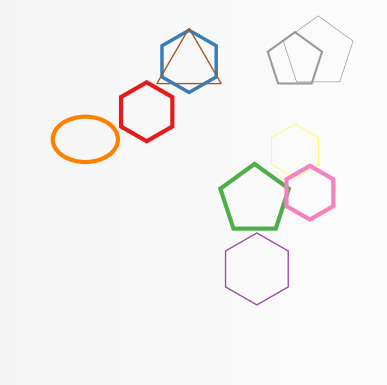[{"shape": "hexagon", "thickness": 3, "radius": 0.38, "center": [0.379, 0.71]}, {"shape": "hexagon", "thickness": 2.5, "radius": 0.4, "center": [0.488, 0.841]}, {"shape": "pentagon", "thickness": 3, "radius": 0.46, "center": [0.657, 0.481]}, {"shape": "hexagon", "thickness": 1, "radius": 0.47, "center": [0.663, 0.301]}, {"shape": "oval", "thickness": 3, "radius": 0.42, "center": [0.22, 0.638]}, {"shape": "hexagon", "thickness": 0.5, "radius": 0.35, "center": [0.761, 0.607]}, {"shape": "triangle", "thickness": 1, "radius": 0.48, "center": [0.488, 0.831]}, {"shape": "hexagon", "thickness": 3, "radius": 0.35, "center": [0.8, 0.499]}, {"shape": "pentagon", "thickness": 1.5, "radius": 0.37, "center": [0.761, 0.843]}, {"shape": "pentagon", "thickness": 0.5, "radius": 0.47, "center": [0.821, 0.864]}]